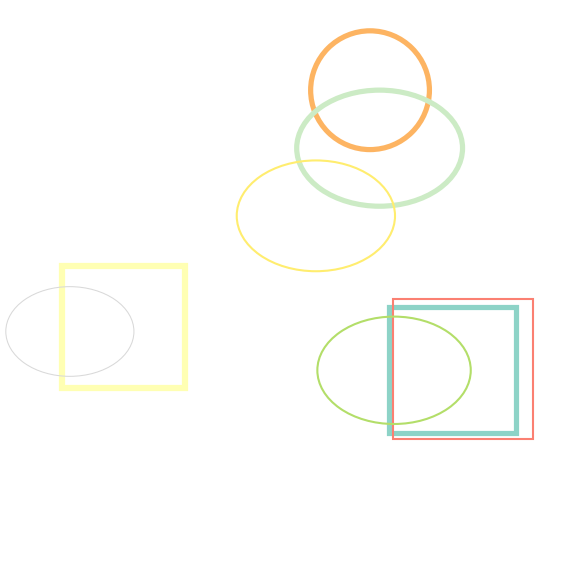[{"shape": "square", "thickness": 2.5, "radius": 0.55, "center": [0.784, 0.358]}, {"shape": "square", "thickness": 3, "radius": 0.53, "center": [0.214, 0.433]}, {"shape": "square", "thickness": 1, "radius": 0.6, "center": [0.802, 0.36]}, {"shape": "circle", "thickness": 2.5, "radius": 0.51, "center": [0.641, 0.843]}, {"shape": "oval", "thickness": 1, "radius": 0.66, "center": [0.682, 0.358]}, {"shape": "oval", "thickness": 0.5, "radius": 0.55, "center": [0.121, 0.425]}, {"shape": "oval", "thickness": 2.5, "radius": 0.72, "center": [0.657, 0.743]}, {"shape": "oval", "thickness": 1, "radius": 0.69, "center": [0.547, 0.625]}]